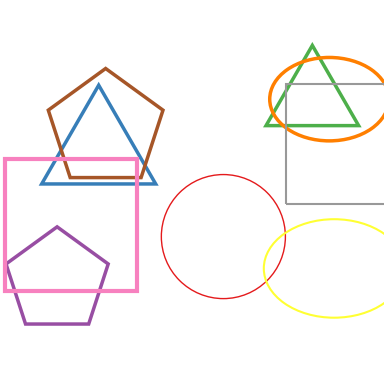[{"shape": "circle", "thickness": 1, "radius": 0.81, "center": [0.58, 0.385]}, {"shape": "triangle", "thickness": 2.5, "radius": 0.85, "center": [0.256, 0.608]}, {"shape": "triangle", "thickness": 2.5, "radius": 0.69, "center": [0.811, 0.743]}, {"shape": "pentagon", "thickness": 2.5, "radius": 0.7, "center": [0.148, 0.271]}, {"shape": "oval", "thickness": 2.5, "radius": 0.77, "center": [0.855, 0.742]}, {"shape": "oval", "thickness": 1.5, "radius": 0.91, "center": [0.868, 0.303]}, {"shape": "pentagon", "thickness": 2.5, "radius": 0.78, "center": [0.274, 0.665]}, {"shape": "square", "thickness": 3, "radius": 0.86, "center": [0.185, 0.415]}, {"shape": "square", "thickness": 1.5, "radius": 0.78, "center": [0.899, 0.625]}]